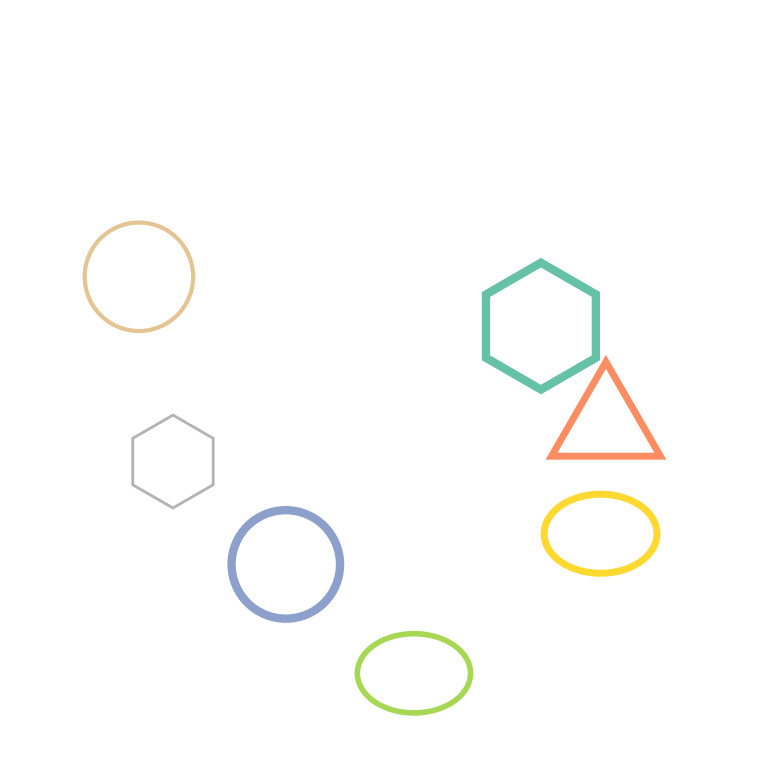[{"shape": "hexagon", "thickness": 3, "radius": 0.41, "center": [0.703, 0.576]}, {"shape": "triangle", "thickness": 2.5, "radius": 0.41, "center": [0.787, 0.448]}, {"shape": "circle", "thickness": 3, "radius": 0.35, "center": [0.371, 0.267]}, {"shape": "oval", "thickness": 2, "radius": 0.37, "center": [0.538, 0.126]}, {"shape": "oval", "thickness": 2.5, "radius": 0.37, "center": [0.78, 0.307]}, {"shape": "circle", "thickness": 1.5, "radius": 0.35, "center": [0.18, 0.641]}, {"shape": "hexagon", "thickness": 1, "radius": 0.3, "center": [0.225, 0.401]}]